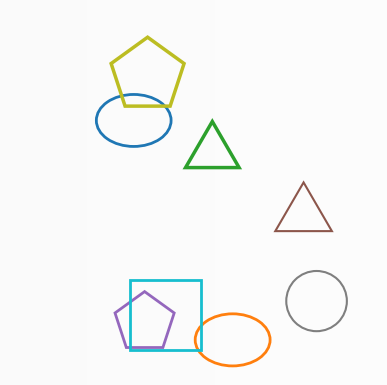[{"shape": "oval", "thickness": 2, "radius": 0.48, "center": [0.345, 0.687]}, {"shape": "oval", "thickness": 2, "radius": 0.48, "center": [0.6, 0.117]}, {"shape": "triangle", "thickness": 2.5, "radius": 0.4, "center": [0.548, 0.605]}, {"shape": "pentagon", "thickness": 2, "radius": 0.4, "center": [0.373, 0.162]}, {"shape": "triangle", "thickness": 1.5, "radius": 0.42, "center": [0.783, 0.442]}, {"shape": "circle", "thickness": 1.5, "radius": 0.39, "center": [0.817, 0.218]}, {"shape": "pentagon", "thickness": 2.5, "radius": 0.49, "center": [0.381, 0.804]}, {"shape": "square", "thickness": 2, "radius": 0.45, "center": [0.427, 0.181]}]